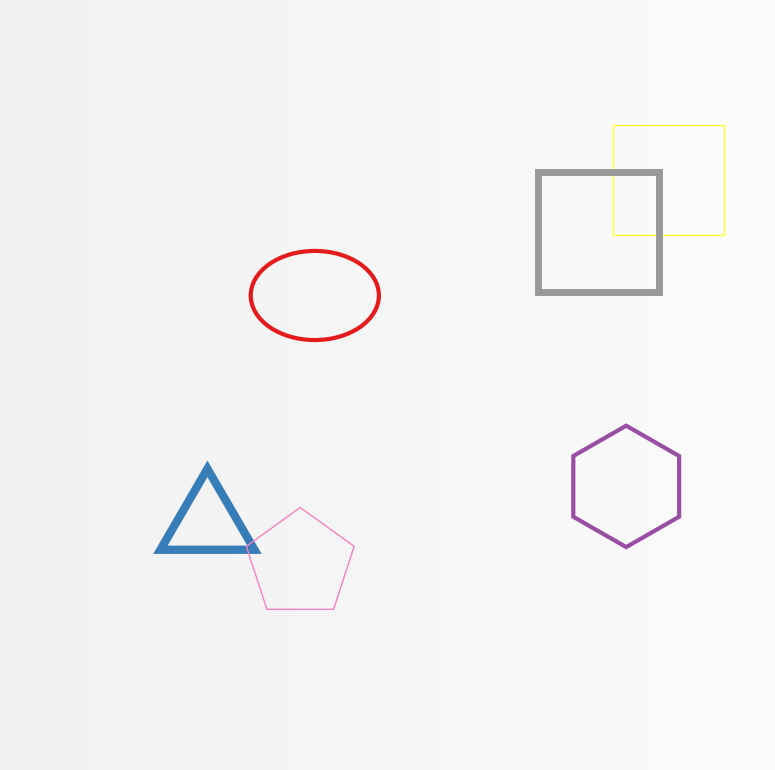[{"shape": "oval", "thickness": 1.5, "radius": 0.41, "center": [0.406, 0.616]}, {"shape": "triangle", "thickness": 3, "radius": 0.35, "center": [0.268, 0.321]}, {"shape": "hexagon", "thickness": 1.5, "radius": 0.39, "center": [0.808, 0.368]}, {"shape": "square", "thickness": 0.5, "radius": 0.36, "center": [0.862, 0.767]}, {"shape": "pentagon", "thickness": 0.5, "radius": 0.37, "center": [0.387, 0.268]}, {"shape": "square", "thickness": 2.5, "radius": 0.39, "center": [0.773, 0.699]}]